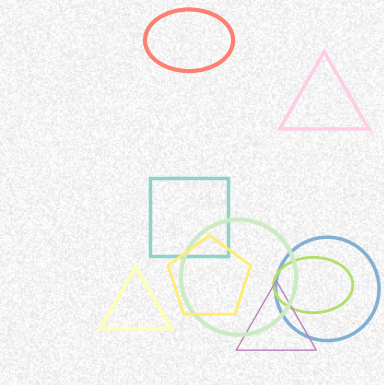[{"shape": "square", "thickness": 2.5, "radius": 0.51, "center": [0.49, 0.437]}, {"shape": "triangle", "thickness": 2.5, "radius": 0.53, "center": [0.353, 0.2]}, {"shape": "oval", "thickness": 3, "radius": 0.57, "center": [0.491, 0.895]}, {"shape": "circle", "thickness": 2.5, "radius": 0.67, "center": [0.85, 0.25]}, {"shape": "oval", "thickness": 2, "radius": 0.51, "center": [0.814, 0.26]}, {"shape": "triangle", "thickness": 2.5, "radius": 0.67, "center": [0.842, 0.732]}, {"shape": "triangle", "thickness": 1, "radius": 0.6, "center": [0.718, 0.151]}, {"shape": "circle", "thickness": 3, "radius": 0.75, "center": [0.62, 0.28]}, {"shape": "pentagon", "thickness": 2, "radius": 0.57, "center": [0.544, 0.275]}]